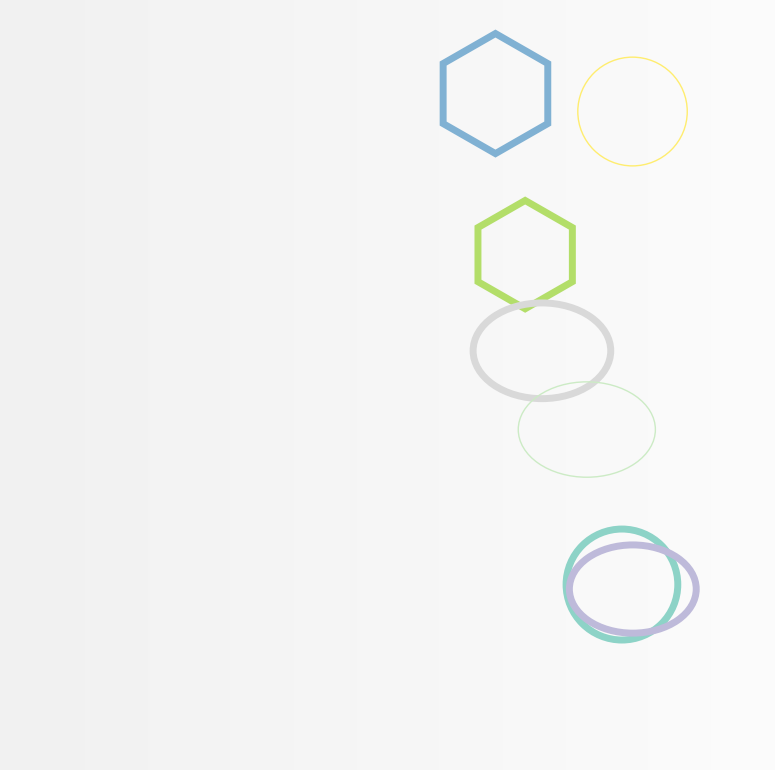[{"shape": "circle", "thickness": 2.5, "radius": 0.36, "center": [0.803, 0.241]}, {"shape": "oval", "thickness": 2.5, "radius": 0.41, "center": [0.817, 0.235]}, {"shape": "hexagon", "thickness": 2.5, "radius": 0.39, "center": [0.639, 0.878]}, {"shape": "hexagon", "thickness": 2.5, "radius": 0.35, "center": [0.678, 0.669]}, {"shape": "oval", "thickness": 2.5, "radius": 0.44, "center": [0.699, 0.544]}, {"shape": "oval", "thickness": 0.5, "radius": 0.44, "center": [0.757, 0.442]}, {"shape": "circle", "thickness": 0.5, "radius": 0.35, "center": [0.816, 0.855]}]